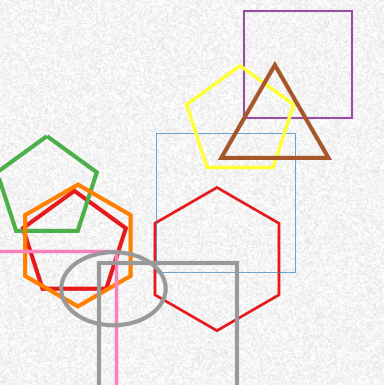[{"shape": "hexagon", "thickness": 2, "radius": 0.93, "center": [0.564, 0.327]}, {"shape": "pentagon", "thickness": 3, "radius": 0.7, "center": [0.193, 0.364]}, {"shape": "square", "thickness": 0.5, "radius": 0.9, "center": [0.586, 0.474]}, {"shape": "pentagon", "thickness": 3, "radius": 0.68, "center": [0.122, 0.51]}, {"shape": "square", "thickness": 1.5, "radius": 0.7, "center": [0.774, 0.833]}, {"shape": "hexagon", "thickness": 3, "radius": 0.79, "center": [0.202, 0.362]}, {"shape": "pentagon", "thickness": 2.5, "radius": 0.73, "center": [0.624, 0.683]}, {"shape": "triangle", "thickness": 3, "radius": 0.8, "center": [0.714, 0.67]}, {"shape": "square", "thickness": 2.5, "radius": 0.95, "center": [0.109, 0.157]}, {"shape": "square", "thickness": 3, "radius": 0.9, "center": [0.436, 0.137]}, {"shape": "oval", "thickness": 3, "radius": 0.68, "center": [0.295, 0.25]}]